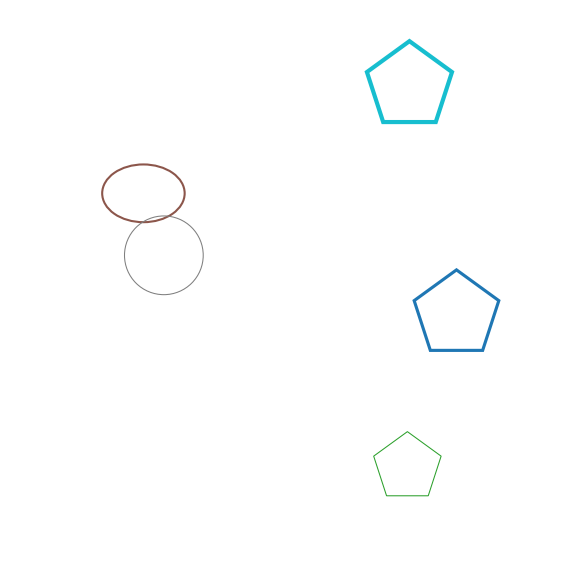[{"shape": "pentagon", "thickness": 1.5, "radius": 0.39, "center": [0.79, 0.455]}, {"shape": "pentagon", "thickness": 0.5, "radius": 0.31, "center": [0.705, 0.19]}, {"shape": "oval", "thickness": 1, "radius": 0.36, "center": [0.248, 0.664]}, {"shape": "circle", "thickness": 0.5, "radius": 0.34, "center": [0.284, 0.557]}, {"shape": "pentagon", "thickness": 2, "radius": 0.39, "center": [0.709, 0.85]}]